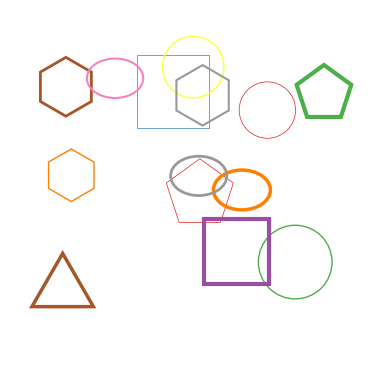[{"shape": "pentagon", "thickness": 0.5, "radius": 0.46, "center": [0.519, 0.496]}, {"shape": "circle", "thickness": 0.5, "radius": 0.37, "center": [0.694, 0.714]}, {"shape": "square", "thickness": 0.5, "radius": 0.47, "center": [0.45, 0.762]}, {"shape": "pentagon", "thickness": 3, "radius": 0.37, "center": [0.841, 0.757]}, {"shape": "circle", "thickness": 1, "radius": 0.48, "center": [0.767, 0.319]}, {"shape": "square", "thickness": 3, "radius": 0.42, "center": [0.615, 0.347]}, {"shape": "hexagon", "thickness": 1, "radius": 0.34, "center": [0.185, 0.545]}, {"shape": "oval", "thickness": 2.5, "radius": 0.37, "center": [0.628, 0.507]}, {"shape": "circle", "thickness": 1, "radius": 0.4, "center": [0.502, 0.826]}, {"shape": "hexagon", "thickness": 2, "radius": 0.38, "center": [0.171, 0.775]}, {"shape": "triangle", "thickness": 2.5, "radius": 0.46, "center": [0.163, 0.25]}, {"shape": "oval", "thickness": 1.5, "radius": 0.37, "center": [0.299, 0.797]}, {"shape": "hexagon", "thickness": 1.5, "radius": 0.39, "center": [0.526, 0.752]}, {"shape": "oval", "thickness": 2, "radius": 0.36, "center": [0.516, 0.543]}]